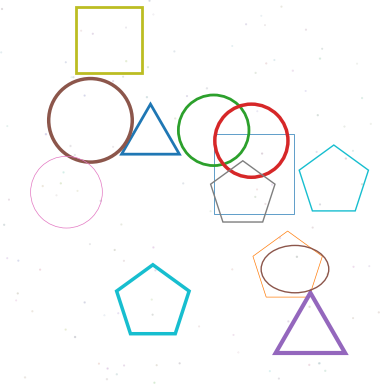[{"shape": "triangle", "thickness": 2, "radius": 0.43, "center": [0.391, 0.643]}, {"shape": "square", "thickness": 0.5, "radius": 0.52, "center": [0.659, 0.549]}, {"shape": "pentagon", "thickness": 0.5, "radius": 0.47, "center": [0.747, 0.305]}, {"shape": "circle", "thickness": 2, "radius": 0.46, "center": [0.555, 0.662]}, {"shape": "circle", "thickness": 2.5, "radius": 0.47, "center": [0.653, 0.635]}, {"shape": "triangle", "thickness": 3, "radius": 0.52, "center": [0.806, 0.135]}, {"shape": "circle", "thickness": 2.5, "radius": 0.54, "center": [0.235, 0.687]}, {"shape": "oval", "thickness": 1, "radius": 0.44, "center": [0.766, 0.301]}, {"shape": "circle", "thickness": 0.5, "radius": 0.47, "center": [0.173, 0.501]}, {"shape": "pentagon", "thickness": 1, "radius": 0.44, "center": [0.631, 0.494]}, {"shape": "square", "thickness": 2, "radius": 0.42, "center": [0.283, 0.896]}, {"shape": "pentagon", "thickness": 2.5, "radius": 0.5, "center": [0.397, 0.213]}, {"shape": "pentagon", "thickness": 1, "radius": 0.47, "center": [0.867, 0.529]}]